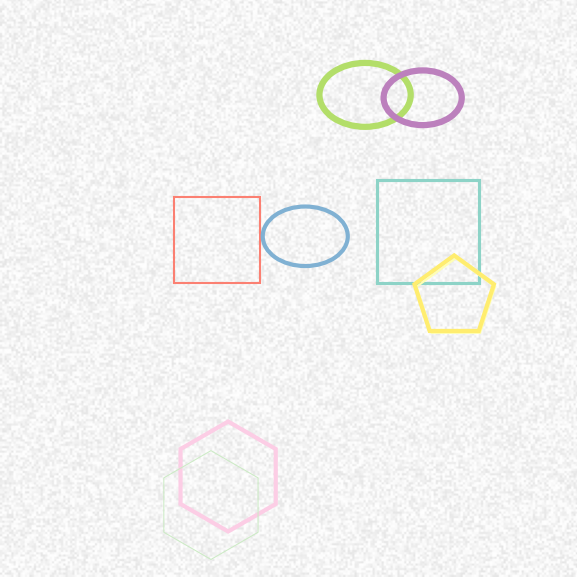[{"shape": "square", "thickness": 1.5, "radius": 0.44, "center": [0.741, 0.599]}, {"shape": "pentagon", "thickness": 1, "radius": 0.36, "center": [0.789, 0.481]}, {"shape": "square", "thickness": 1, "radius": 0.37, "center": [0.376, 0.584]}, {"shape": "oval", "thickness": 2, "radius": 0.37, "center": [0.529, 0.59]}, {"shape": "oval", "thickness": 3, "radius": 0.4, "center": [0.632, 0.835]}, {"shape": "hexagon", "thickness": 2, "radius": 0.48, "center": [0.395, 0.174]}, {"shape": "oval", "thickness": 3, "radius": 0.34, "center": [0.732, 0.83]}, {"shape": "hexagon", "thickness": 0.5, "radius": 0.47, "center": [0.365, 0.125]}, {"shape": "pentagon", "thickness": 2, "radius": 0.36, "center": [0.787, 0.485]}]